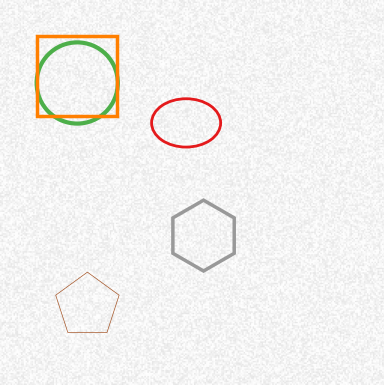[{"shape": "oval", "thickness": 2, "radius": 0.45, "center": [0.483, 0.681]}, {"shape": "circle", "thickness": 3, "radius": 0.53, "center": [0.201, 0.784]}, {"shape": "square", "thickness": 2.5, "radius": 0.52, "center": [0.2, 0.802]}, {"shape": "pentagon", "thickness": 0.5, "radius": 0.43, "center": [0.227, 0.207]}, {"shape": "hexagon", "thickness": 2.5, "radius": 0.46, "center": [0.529, 0.388]}]